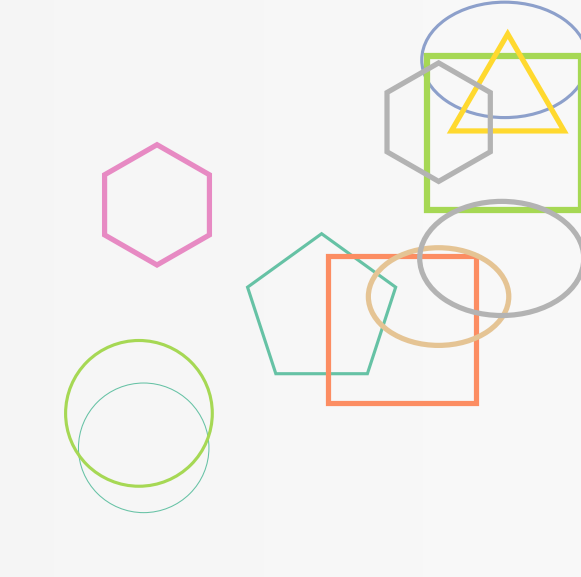[{"shape": "pentagon", "thickness": 1.5, "radius": 0.67, "center": [0.553, 0.46]}, {"shape": "circle", "thickness": 0.5, "radius": 0.56, "center": [0.247, 0.224]}, {"shape": "square", "thickness": 2.5, "radius": 0.64, "center": [0.692, 0.428]}, {"shape": "oval", "thickness": 1.5, "radius": 0.71, "center": [0.868, 0.895]}, {"shape": "hexagon", "thickness": 2.5, "radius": 0.52, "center": [0.27, 0.644]}, {"shape": "circle", "thickness": 1.5, "radius": 0.63, "center": [0.239, 0.283]}, {"shape": "square", "thickness": 3, "radius": 0.66, "center": [0.867, 0.769]}, {"shape": "triangle", "thickness": 2.5, "radius": 0.56, "center": [0.873, 0.828]}, {"shape": "oval", "thickness": 2.5, "radius": 0.6, "center": [0.755, 0.486]}, {"shape": "hexagon", "thickness": 2.5, "radius": 0.51, "center": [0.755, 0.788]}, {"shape": "oval", "thickness": 2.5, "radius": 0.71, "center": [0.863, 0.552]}]